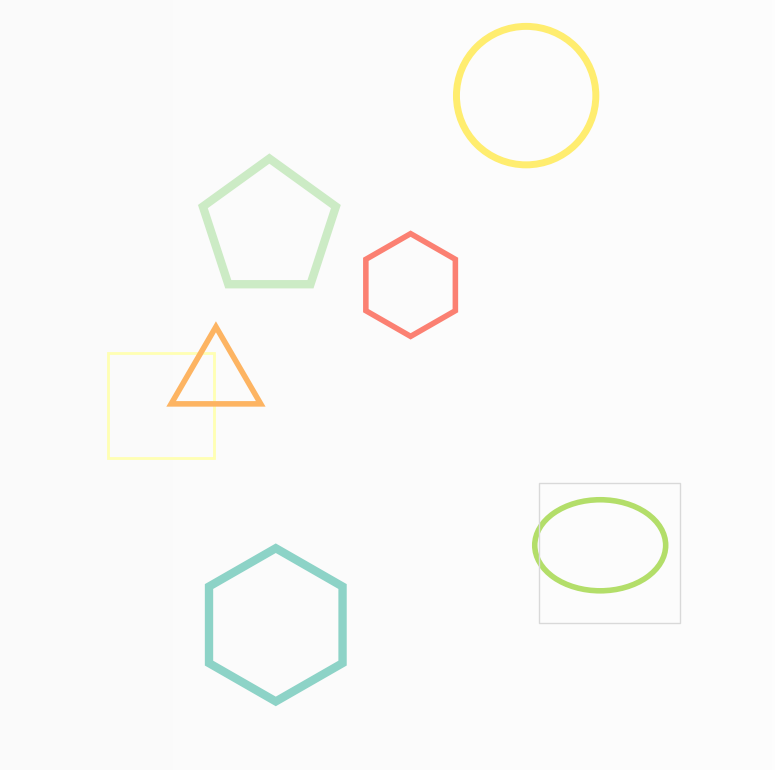[{"shape": "hexagon", "thickness": 3, "radius": 0.5, "center": [0.356, 0.189]}, {"shape": "square", "thickness": 1, "radius": 0.34, "center": [0.207, 0.473]}, {"shape": "hexagon", "thickness": 2, "radius": 0.33, "center": [0.53, 0.63]}, {"shape": "triangle", "thickness": 2, "radius": 0.33, "center": [0.279, 0.509]}, {"shape": "oval", "thickness": 2, "radius": 0.42, "center": [0.774, 0.292]}, {"shape": "square", "thickness": 0.5, "radius": 0.45, "center": [0.786, 0.282]}, {"shape": "pentagon", "thickness": 3, "radius": 0.45, "center": [0.348, 0.704]}, {"shape": "circle", "thickness": 2.5, "radius": 0.45, "center": [0.679, 0.876]}]